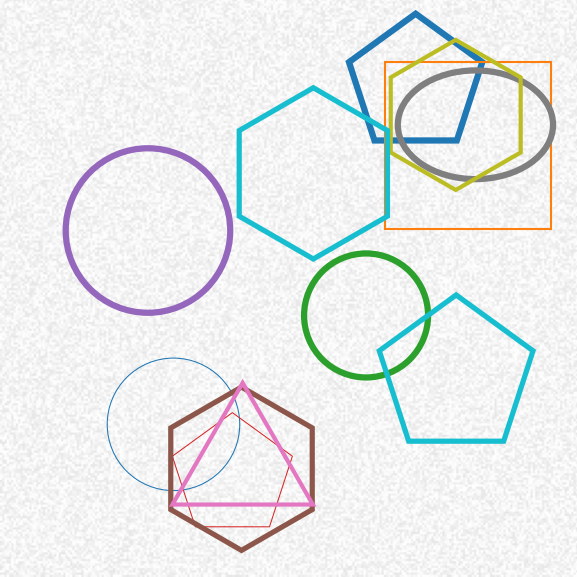[{"shape": "pentagon", "thickness": 3, "radius": 0.61, "center": [0.72, 0.854]}, {"shape": "circle", "thickness": 0.5, "radius": 0.57, "center": [0.3, 0.264]}, {"shape": "square", "thickness": 1, "radius": 0.72, "center": [0.811, 0.747]}, {"shape": "circle", "thickness": 3, "radius": 0.54, "center": [0.634, 0.453]}, {"shape": "pentagon", "thickness": 0.5, "radius": 0.55, "center": [0.402, 0.175]}, {"shape": "circle", "thickness": 3, "radius": 0.71, "center": [0.256, 0.6]}, {"shape": "hexagon", "thickness": 2.5, "radius": 0.71, "center": [0.418, 0.187]}, {"shape": "triangle", "thickness": 2, "radius": 0.7, "center": [0.42, 0.196]}, {"shape": "oval", "thickness": 3, "radius": 0.67, "center": [0.823, 0.783]}, {"shape": "hexagon", "thickness": 2, "radius": 0.65, "center": [0.789, 0.8]}, {"shape": "hexagon", "thickness": 2.5, "radius": 0.74, "center": [0.543, 0.699]}, {"shape": "pentagon", "thickness": 2.5, "radius": 0.7, "center": [0.79, 0.348]}]